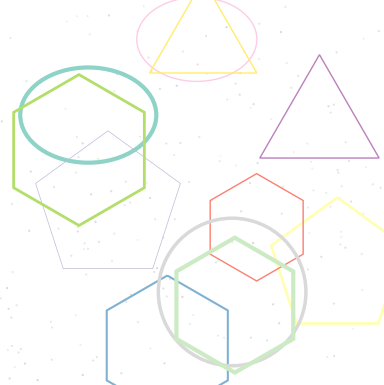[{"shape": "oval", "thickness": 3, "radius": 0.88, "center": [0.229, 0.701]}, {"shape": "pentagon", "thickness": 2, "radius": 0.9, "center": [0.876, 0.306]}, {"shape": "pentagon", "thickness": 0.5, "radius": 0.99, "center": [0.28, 0.462]}, {"shape": "hexagon", "thickness": 1, "radius": 0.7, "center": [0.667, 0.41]}, {"shape": "hexagon", "thickness": 1.5, "radius": 0.91, "center": [0.435, 0.103]}, {"shape": "hexagon", "thickness": 2, "radius": 0.98, "center": [0.205, 0.61]}, {"shape": "oval", "thickness": 1, "radius": 0.78, "center": [0.511, 0.898]}, {"shape": "circle", "thickness": 2.5, "radius": 0.96, "center": [0.603, 0.242]}, {"shape": "triangle", "thickness": 1, "radius": 0.89, "center": [0.83, 0.679]}, {"shape": "hexagon", "thickness": 3, "radius": 0.88, "center": [0.61, 0.207]}, {"shape": "triangle", "thickness": 1, "radius": 0.8, "center": [0.528, 0.891]}]